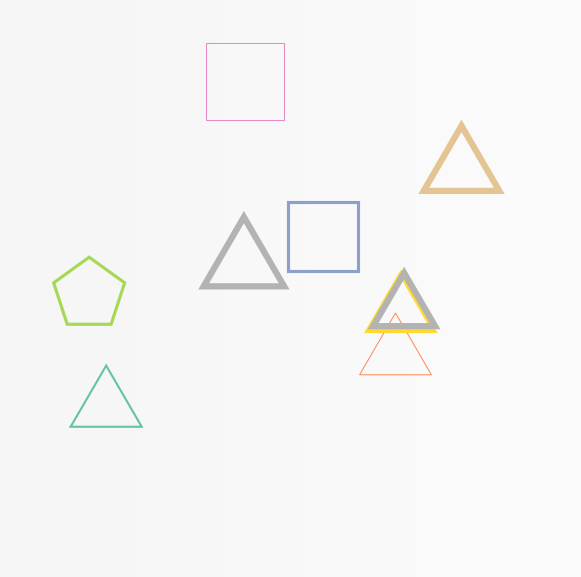[{"shape": "triangle", "thickness": 1, "radius": 0.35, "center": [0.183, 0.295]}, {"shape": "triangle", "thickness": 0.5, "radius": 0.36, "center": [0.68, 0.386]}, {"shape": "square", "thickness": 1.5, "radius": 0.3, "center": [0.556, 0.59]}, {"shape": "square", "thickness": 0.5, "radius": 0.34, "center": [0.421, 0.858]}, {"shape": "pentagon", "thickness": 1.5, "radius": 0.32, "center": [0.153, 0.49]}, {"shape": "triangle", "thickness": 2, "radius": 0.33, "center": [0.69, 0.459]}, {"shape": "triangle", "thickness": 3, "radius": 0.38, "center": [0.794, 0.706]}, {"shape": "triangle", "thickness": 3, "radius": 0.31, "center": [0.695, 0.465]}, {"shape": "triangle", "thickness": 3, "radius": 0.4, "center": [0.42, 0.543]}]